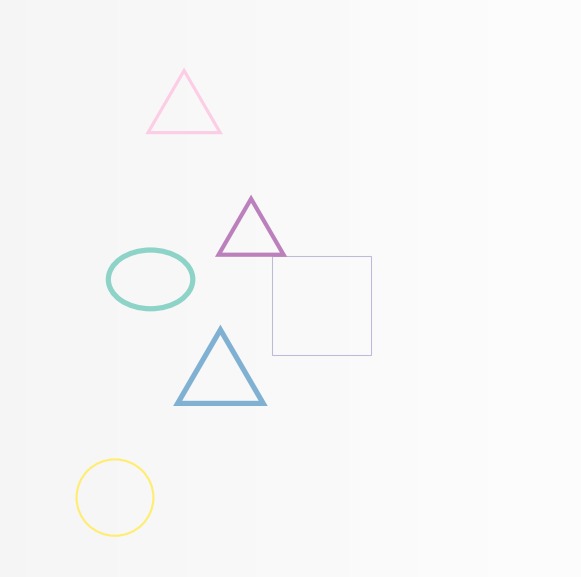[{"shape": "oval", "thickness": 2.5, "radius": 0.36, "center": [0.259, 0.515]}, {"shape": "square", "thickness": 0.5, "radius": 0.43, "center": [0.553, 0.47]}, {"shape": "triangle", "thickness": 2.5, "radius": 0.42, "center": [0.379, 0.343]}, {"shape": "triangle", "thickness": 1.5, "radius": 0.36, "center": [0.317, 0.805]}, {"shape": "triangle", "thickness": 2, "radius": 0.32, "center": [0.432, 0.59]}, {"shape": "circle", "thickness": 1, "radius": 0.33, "center": [0.198, 0.138]}]